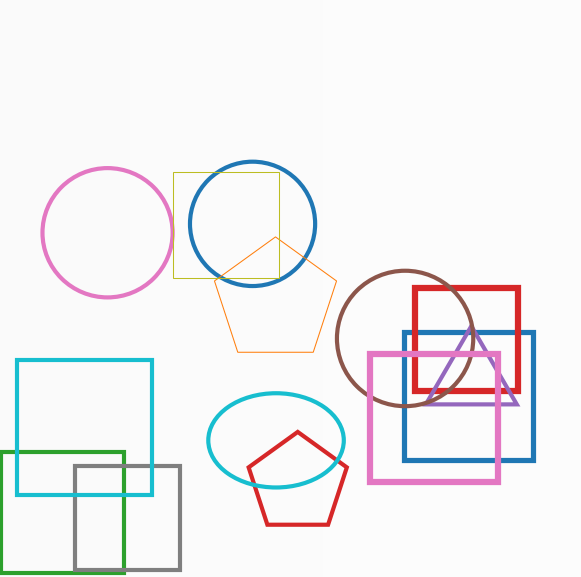[{"shape": "circle", "thickness": 2, "radius": 0.54, "center": [0.435, 0.611]}, {"shape": "square", "thickness": 2.5, "radius": 0.55, "center": [0.806, 0.313]}, {"shape": "pentagon", "thickness": 0.5, "radius": 0.55, "center": [0.474, 0.478]}, {"shape": "square", "thickness": 2, "radius": 0.53, "center": [0.107, 0.112]}, {"shape": "pentagon", "thickness": 2, "radius": 0.44, "center": [0.512, 0.162]}, {"shape": "square", "thickness": 3, "radius": 0.44, "center": [0.802, 0.411]}, {"shape": "triangle", "thickness": 2, "radius": 0.45, "center": [0.811, 0.344]}, {"shape": "circle", "thickness": 2, "radius": 0.59, "center": [0.697, 0.413]}, {"shape": "circle", "thickness": 2, "radius": 0.56, "center": [0.185, 0.596]}, {"shape": "square", "thickness": 3, "radius": 0.55, "center": [0.747, 0.276]}, {"shape": "square", "thickness": 2, "radius": 0.45, "center": [0.219, 0.102]}, {"shape": "square", "thickness": 0.5, "radius": 0.46, "center": [0.389, 0.609]}, {"shape": "square", "thickness": 2, "radius": 0.58, "center": [0.145, 0.259]}, {"shape": "oval", "thickness": 2, "radius": 0.58, "center": [0.475, 0.237]}]